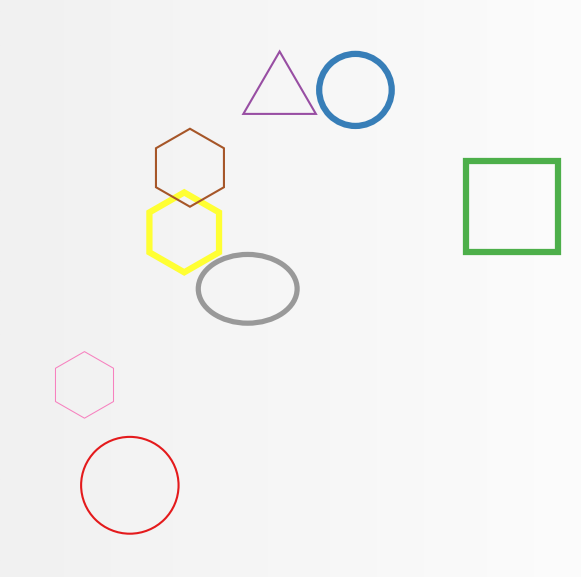[{"shape": "circle", "thickness": 1, "radius": 0.42, "center": [0.223, 0.159]}, {"shape": "circle", "thickness": 3, "radius": 0.31, "center": [0.612, 0.843]}, {"shape": "square", "thickness": 3, "radius": 0.4, "center": [0.881, 0.641]}, {"shape": "triangle", "thickness": 1, "radius": 0.36, "center": [0.481, 0.838]}, {"shape": "hexagon", "thickness": 3, "radius": 0.35, "center": [0.317, 0.597]}, {"shape": "hexagon", "thickness": 1, "radius": 0.34, "center": [0.327, 0.709]}, {"shape": "hexagon", "thickness": 0.5, "radius": 0.29, "center": [0.145, 0.333]}, {"shape": "oval", "thickness": 2.5, "radius": 0.43, "center": [0.426, 0.499]}]